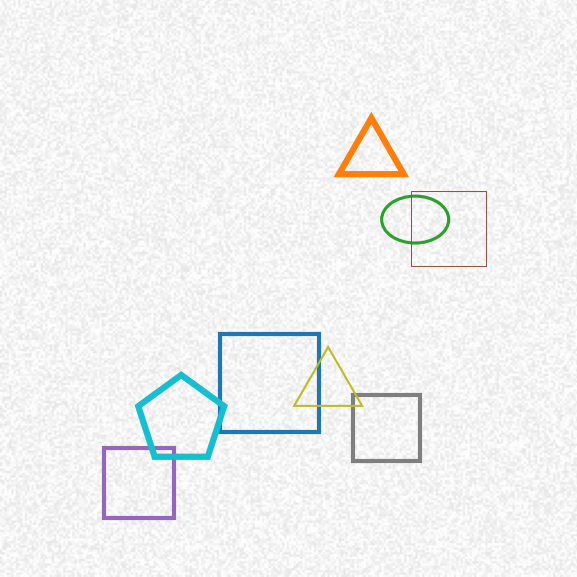[{"shape": "square", "thickness": 2, "radius": 0.43, "center": [0.467, 0.336]}, {"shape": "triangle", "thickness": 3, "radius": 0.32, "center": [0.643, 0.73]}, {"shape": "oval", "thickness": 1.5, "radius": 0.29, "center": [0.719, 0.619]}, {"shape": "square", "thickness": 2, "radius": 0.3, "center": [0.24, 0.163]}, {"shape": "square", "thickness": 0.5, "radius": 0.33, "center": [0.777, 0.603]}, {"shape": "square", "thickness": 2, "radius": 0.29, "center": [0.669, 0.258]}, {"shape": "triangle", "thickness": 1, "radius": 0.34, "center": [0.568, 0.33]}, {"shape": "pentagon", "thickness": 3, "radius": 0.39, "center": [0.314, 0.272]}]